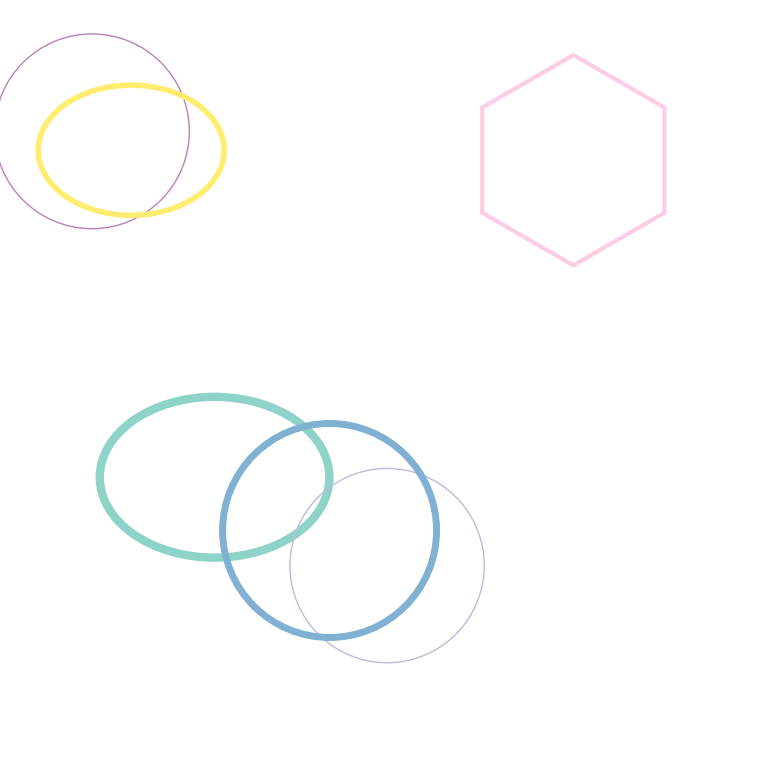[{"shape": "oval", "thickness": 3, "radius": 0.75, "center": [0.279, 0.38]}, {"shape": "circle", "thickness": 0.5, "radius": 0.63, "center": [0.503, 0.265]}, {"shape": "circle", "thickness": 2.5, "radius": 0.69, "center": [0.428, 0.311]}, {"shape": "hexagon", "thickness": 1.5, "radius": 0.68, "center": [0.745, 0.792]}, {"shape": "circle", "thickness": 0.5, "radius": 0.63, "center": [0.119, 0.829]}, {"shape": "oval", "thickness": 2, "radius": 0.6, "center": [0.17, 0.805]}]